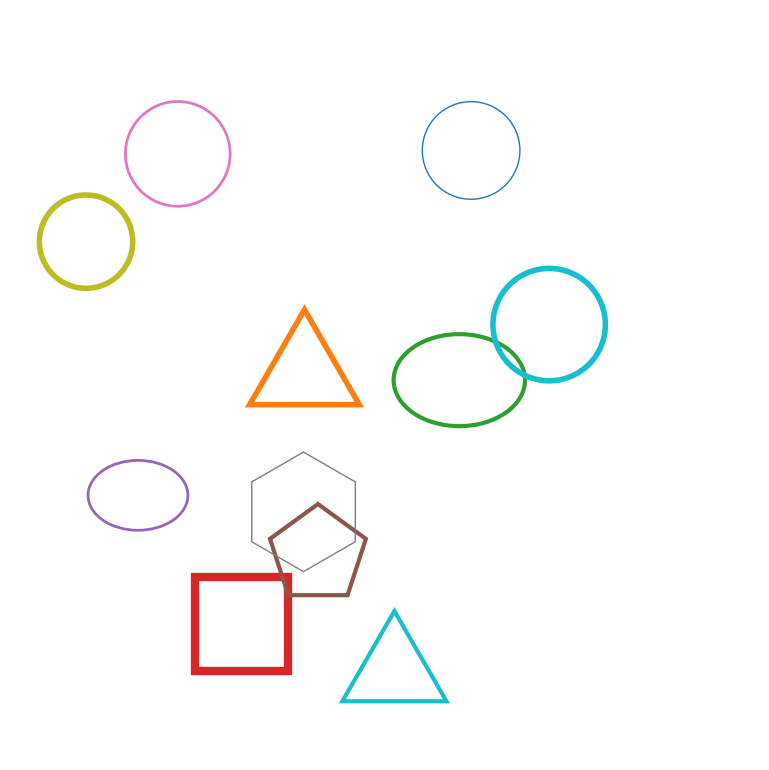[{"shape": "circle", "thickness": 0.5, "radius": 0.32, "center": [0.612, 0.805]}, {"shape": "triangle", "thickness": 2, "radius": 0.41, "center": [0.395, 0.516]}, {"shape": "oval", "thickness": 1.5, "radius": 0.43, "center": [0.597, 0.506]}, {"shape": "square", "thickness": 3, "radius": 0.3, "center": [0.313, 0.19]}, {"shape": "oval", "thickness": 1, "radius": 0.32, "center": [0.179, 0.357]}, {"shape": "pentagon", "thickness": 1.5, "radius": 0.33, "center": [0.413, 0.28]}, {"shape": "circle", "thickness": 1, "radius": 0.34, "center": [0.231, 0.8]}, {"shape": "hexagon", "thickness": 0.5, "radius": 0.39, "center": [0.394, 0.335]}, {"shape": "circle", "thickness": 2, "radius": 0.3, "center": [0.112, 0.686]}, {"shape": "triangle", "thickness": 1.5, "radius": 0.39, "center": [0.512, 0.128]}, {"shape": "circle", "thickness": 2, "radius": 0.37, "center": [0.713, 0.578]}]